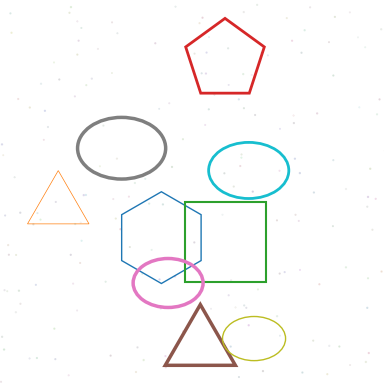[{"shape": "hexagon", "thickness": 1, "radius": 0.6, "center": [0.419, 0.383]}, {"shape": "triangle", "thickness": 0.5, "radius": 0.46, "center": [0.151, 0.465]}, {"shape": "square", "thickness": 1.5, "radius": 0.52, "center": [0.585, 0.371]}, {"shape": "pentagon", "thickness": 2, "radius": 0.54, "center": [0.584, 0.845]}, {"shape": "triangle", "thickness": 2.5, "radius": 0.53, "center": [0.52, 0.104]}, {"shape": "oval", "thickness": 2.5, "radius": 0.45, "center": [0.437, 0.265]}, {"shape": "oval", "thickness": 2.5, "radius": 0.57, "center": [0.316, 0.615]}, {"shape": "oval", "thickness": 1, "radius": 0.41, "center": [0.66, 0.121]}, {"shape": "oval", "thickness": 2, "radius": 0.52, "center": [0.646, 0.557]}]